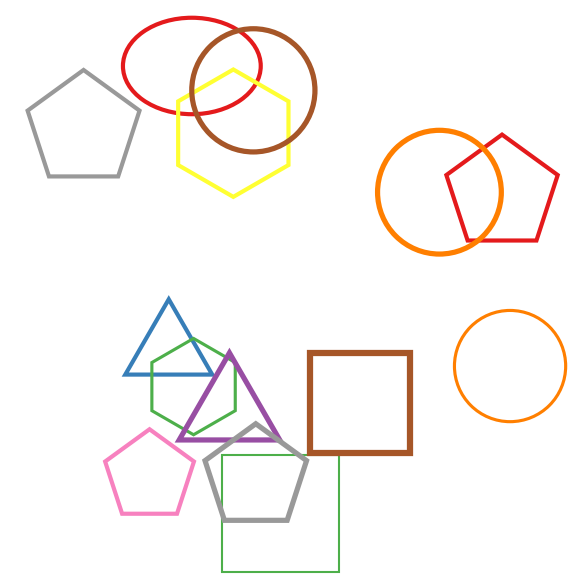[{"shape": "pentagon", "thickness": 2, "radius": 0.51, "center": [0.869, 0.665]}, {"shape": "oval", "thickness": 2, "radius": 0.6, "center": [0.332, 0.885]}, {"shape": "triangle", "thickness": 2, "radius": 0.43, "center": [0.292, 0.394]}, {"shape": "square", "thickness": 1, "radius": 0.51, "center": [0.485, 0.11]}, {"shape": "hexagon", "thickness": 1.5, "radius": 0.42, "center": [0.335, 0.33]}, {"shape": "triangle", "thickness": 2.5, "radius": 0.5, "center": [0.397, 0.288]}, {"shape": "circle", "thickness": 1.5, "radius": 0.48, "center": [0.883, 0.365]}, {"shape": "circle", "thickness": 2.5, "radius": 0.54, "center": [0.761, 0.666]}, {"shape": "hexagon", "thickness": 2, "radius": 0.55, "center": [0.404, 0.769]}, {"shape": "circle", "thickness": 2.5, "radius": 0.53, "center": [0.439, 0.843]}, {"shape": "square", "thickness": 3, "radius": 0.43, "center": [0.624, 0.301]}, {"shape": "pentagon", "thickness": 2, "radius": 0.4, "center": [0.259, 0.175]}, {"shape": "pentagon", "thickness": 2.5, "radius": 0.46, "center": [0.443, 0.173]}, {"shape": "pentagon", "thickness": 2, "radius": 0.51, "center": [0.145, 0.776]}]